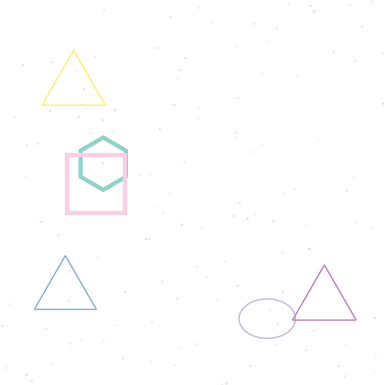[{"shape": "hexagon", "thickness": 3, "radius": 0.34, "center": [0.268, 0.575]}, {"shape": "oval", "thickness": 1, "radius": 0.37, "center": [0.694, 0.172]}, {"shape": "triangle", "thickness": 1, "radius": 0.47, "center": [0.17, 0.243]}, {"shape": "square", "thickness": 3, "radius": 0.38, "center": [0.249, 0.522]}, {"shape": "triangle", "thickness": 1, "radius": 0.48, "center": [0.843, 0.216]}, {"shape": "triangle", "thickness": 1, "radius": 0.48, "center": [0.191, 0.774]}]